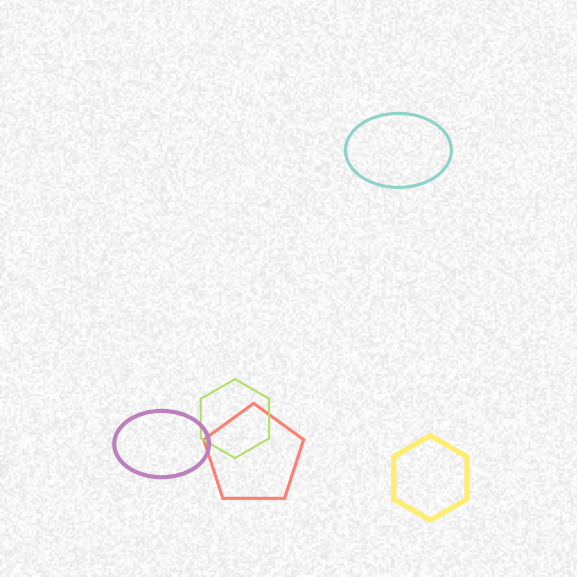[{"shape": "oval", "thickness": 1.5, "radius": 0.46, "center": [0.69, 0.739]}, {"shape": "pentagon", "thickness": 1.5, "radius": 0.45, "center": [0.439, 0.21]}, {"shape": "hexagon", "thickness": 1, "radius": 0.34, "center": [0.407, 0.274]}, {"shape": "oval", "thickness": 2, "radius": 0.41, "center": [0.28, 0.23]}, {"shape": "hexagon", "thickness": 2.5, "radius": 0.37, "center": [0.745, 0.172]}]